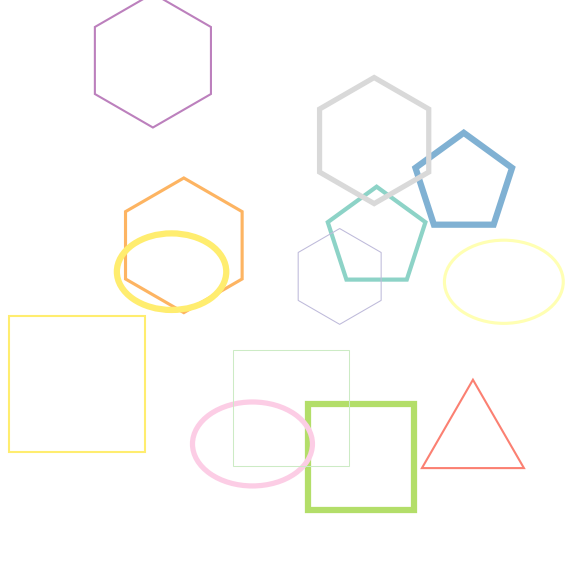[{"shape": "pentagon", "thickness": 2, "radius": 0.44, "center": [0.652, 0.587]}, {"shape": "oval", "thickness": 1.5, "radius": 0.51, "center": [0.872, 0.511]}, {"shape": "hexagon", "thickness": 0.5, "radius": 0.41, "center": [0.588, 0.52]}, {"shape": "triangle", "thickness": 1, "radius": 0.51, "center": [0.819, 0.24]}, {"shape": "pentagon", "thickness": 3, "radius": 0.44, "center": [0.803, 0.681]}, {"shape": "hexagon", "thickness": 1.5, "radius": 0.58, "center": [0.318, 0.574]}, {"shape": "square", "thickness": 3, "radius": 0.46, "center": [0.626, 0.207]}, {"shape": "oval", "thickness": 2.5, "radius": 0.52, "center": [0.437, 0.23]}, {"shape": "hexagon", "thickness": 2.5, "radius": 0.55, "center": [0.648, 0.756]}, {"shape": "hexagon", "thickness": 1, "radius": 0.58, "center": [0.265, 0.894]}, {"shape": "square", "thickness": 0.5, "radius": 0.5, "center": [0.503, 0.293]}, {"shape": "square", "thickness": 1, "radius": 0.59, "center": [0.133, 0.334]}, {"shape": "oval", "thickness": 3, "radius": 0.47, "center": [0.297, 0.529]}]